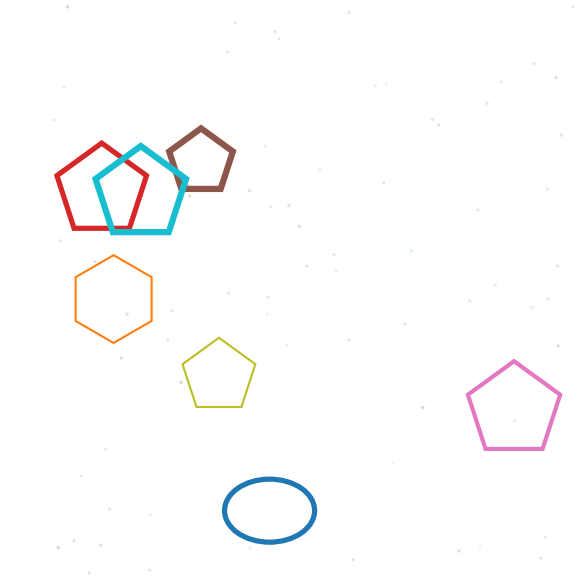[{"shape": "oval", "thickness": 2.5, "radius": 0.39, "center": [0.467, 0.115]}, {"shape": "hexagon", "thickness": 1, "radius": 0.38, "center": [0.197, 0.481]}, {"shape": "pentagon", "thickness": 2.5, "radius": 0.41, "center": [0.176, 0.67]}, {"shape": "pentagon", "thickness": 3, "radius": 0.29, "center": [0.348, 0.719]}, {"shape": "pentagon", "thickness": 2, "radius": 0.42, "center": [0.89, 0.29]}, {"shape": "pentagon", "thickness": 1, "radius": 0.33, "center": [0.379, 0.348]}, {"shape": "pentagon", "thickness": 3, "radius": 0.41, "center": [0.244, 0.664]}]